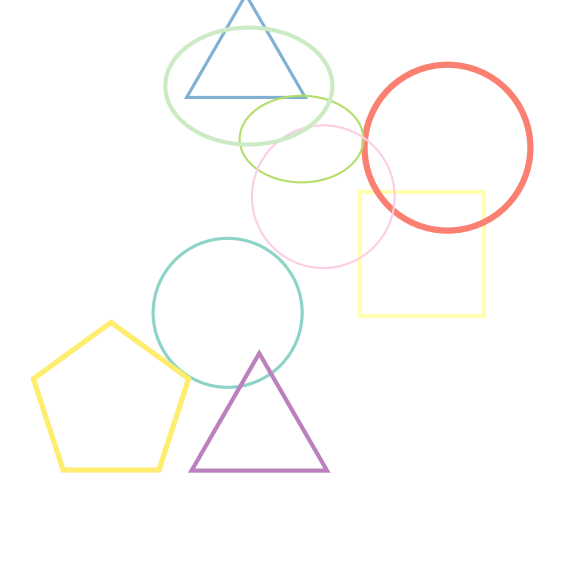[{"shape": "circle", "thickness": 1.5, "radius": 0.65, "center": [0.394, 0.457]}, {"shape": "square", "thickness": 2, "radius": 0.53, "center": [0.731, 0.559]}, {"shape": "circle", "thickness": 3, "radius": 0.72, "center": [0.775, 0.743]}, {"shape": "triangle", "thickness": 1.5, "radius": 0.59, "center": [0.426, 0.89]}, {"shape": "oval", "thickness": 1, "radius": 0.54, "center": [0.522, 0.758]}, {"shape": "circle", "thickness": 1, "radius": 0.62, "center": [0.56, 0.659]}, {"shape": "triangle", "thickness": 2, "radius": 0.68, "center": [0.449, 0.252]}, {"shape": "oval", "thickness": 2, "radius": 0.72, "center": [0.431, 0.85]}, {"shape": "pentagon", "thickness": 2.5, "radius": 0.71, "center": [0.192, 0.3]}]